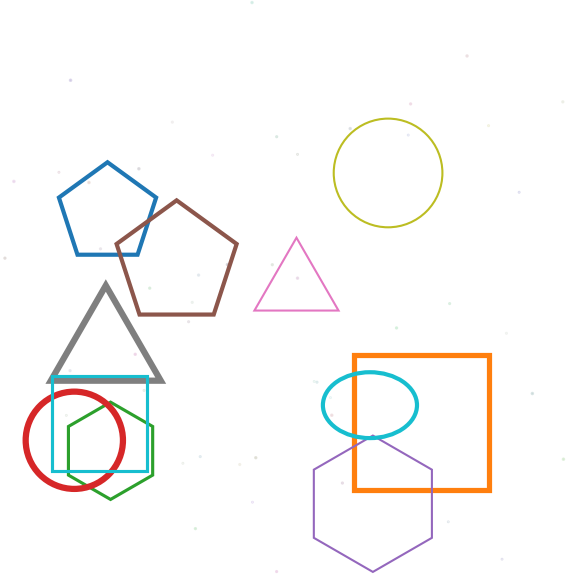[{"shape": "pentagon", "thickness": 2, "radius": 0.44, "center": [0.186, 0.63]}, {"shape": "square", "thickness": 2.5, "radius": 0.58, "center": [0.73, 0.268]}, {"shape": "hexagon", "thickness": 1.5, "radius": 0.42, "center": [0.191, 0.219]}, {"shape": "circle", "thickness": 3, "radius": 0.42, "center": [0.129, 0.237]}, {"shape": "hexagon", "thickness": 1, "radius": 0.59, "center": [0.646, 0.127]}, {"shape": "pentagon", "thickness": 2, "radius": 0.55, "center": [0.306, 0.543]}, {"shape": "triangle", "thickness": 1, "radius": 0.42, "center": [0.513, 0.503]}, {"shape": "triangle", "thickness": 3, "radius": 0.55, "center": [0.183, 0.395]}, {"shape": "circle", "thickness": 1, "radius": 0.47, "center": [0.672, 0.7]}, {"shape": "square", "thickness": 1.5, "radius": 0.41, "center": [0.172, 0.266]}, {"shape": "oval", "thickness": 2, "radius": 0.41, "center": [0.641, 0.298]}]